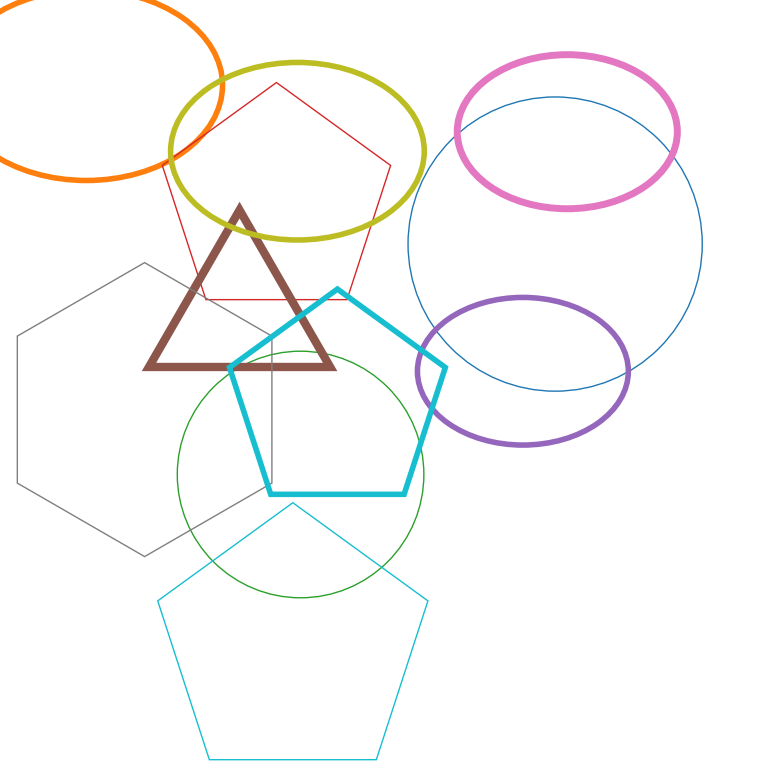[{"shape": "circle", "thickness": 0.5, "radius": 0.96, "center": [0.721, 0.683]}, {"shape": "oval", "thickness": 2, "radius": 0.88, "center": [0.112, 0.889]}, {"shape": "circle", "thickness": 0.5, "radius": 0.8, "center": [0.39, 0.384]}, {"shape": "pentagon", "thickness": 0.5, "radius": 0.78, "center": [0.359, 0.737]}, {"shape": "oval", "thickness": 2, "radius": 0.68, "center": [0.679, 0.518]}, {"shape": "triangle", "thickness": 3, "radius": 0.68, "center": [0.311, 0.591]}, {"shape": "oval", "thickness": 2.5, "radius": 0.71, "center": [0.737, 0.829]}, {"shape": "hexagon", "thickness": 0.5, "radius": 0.95, "center": [0.188, 0.468]}, {"shape": "oval", "thickness": 2, "radius": 0.82, "center": [0.386, 0.804]}, {"shape": "pentagon", "thickness": 2, "radius": 0.74, "center": [0.438, 0.477]}, {"shape": "pentagon", "thickness": 0.5, "radius": 0.92, "center": [0.38, 0.163]}]